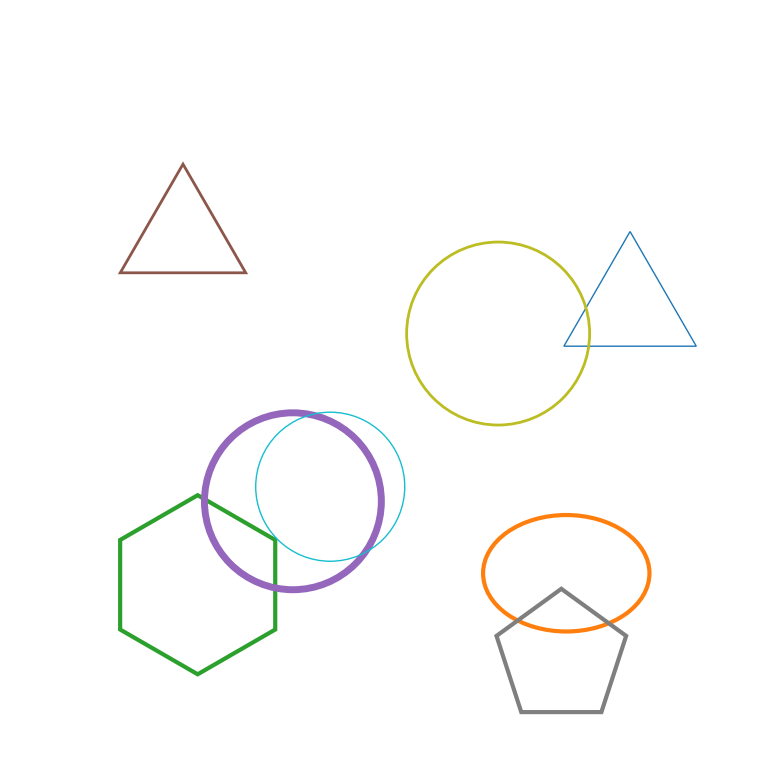[{"shape": "triangle", "thickness": 0.5, "radius": 0.5, "center": [0.818, 0.6]}, {"shape": "oval", "thickness": 1.5, "radius": 0.54, "center": [0.735, 0.256]}, {"shape": "hexagon", "thickness": 1.5, "radius": 0.58, "center": [0.257, 0.241]}, {"shape": "circle", "thickness": 2.5, "radius": 0.57, "center": [0.38, 0.349]}, {"shape": "triangle", "thickness": 1, "radius": 0.47, "center": [0.238, 0.693]}, {"shape": "pentagon", "thickness": 1.5, "radius": 0.44, "center": [0.729, 0.147]}, {"shape": "circle", "thickness": 1, "radius": 0.59, "center": [0.647, 0.567]}, {"shape": "circle", "thickness": 0.5, "radius": 0.48, "center": [0.429, 0.368]}]